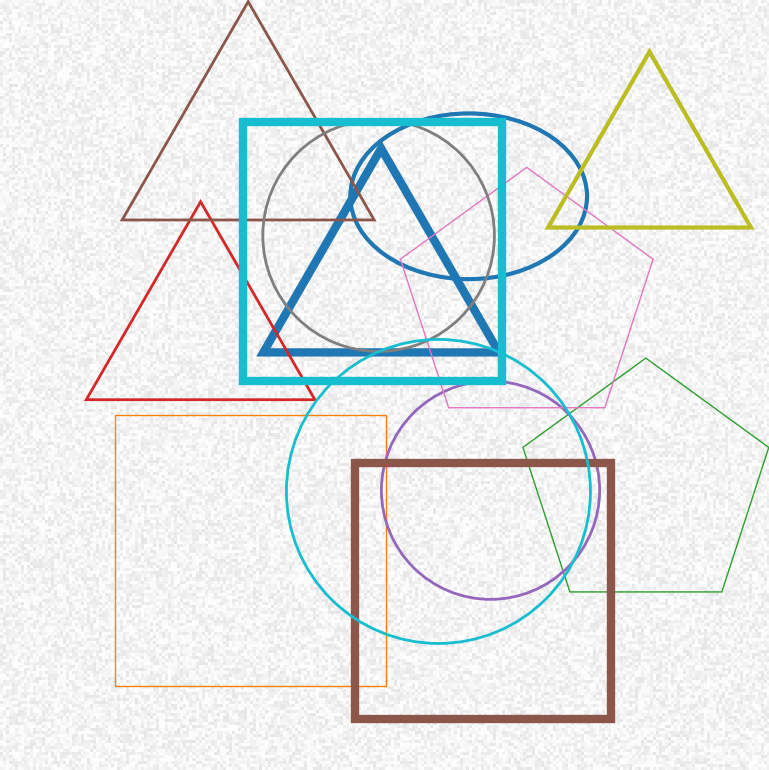[{"shape": "oval", "thickness": 1.5, "radius": 0.77, "center": [0.609, 0.745]}, {"shape": "triangle", "thickness": 3, "radius": 0.88, "center": [0.495, 0.631]}, {"shape": "square", "thickness": 0.5, "radius": 0.88, "center": [0.325, 0.285]}, {"shape": "pentagon", "thickness": 0.5, "radius": 0.84, "center": [0.839, 0.367]}, {"shape": "triangle", "thickness": 1, "radius": 0.86, "center": [0.261, 0.567]}, {"shape": "circle", "thickness": 1, "radius": 0.71, "center": [0.637, 0.363]}, {"shape": "triangle", "thickness": 1, "radius": 0.94, "center": [0.322, 0.809]}, {"shape": "square", "thickness": 3, "radius": 0.83, "center": [0.627, 0.233]}, {"shape": "pentagon", "thickness": 0.5, "radius": 0.86, "center": [0.684, 0.61]}, {"shape": "circle", "thickness": 1, "radius": 0.75, "center": [0.492, 0.694]}, {"shape": "triangle", "thickness": 1.5, "radius": 0.76, "center": [0.844, 0.781]}, {"shape": "circle", "thickness": 1, "radius": 0.99, "center": [0.569, 0.362]}, {"shape": "square", "thickness": 3, "radius": 0.84, "center": [0.484, 0.673]}]